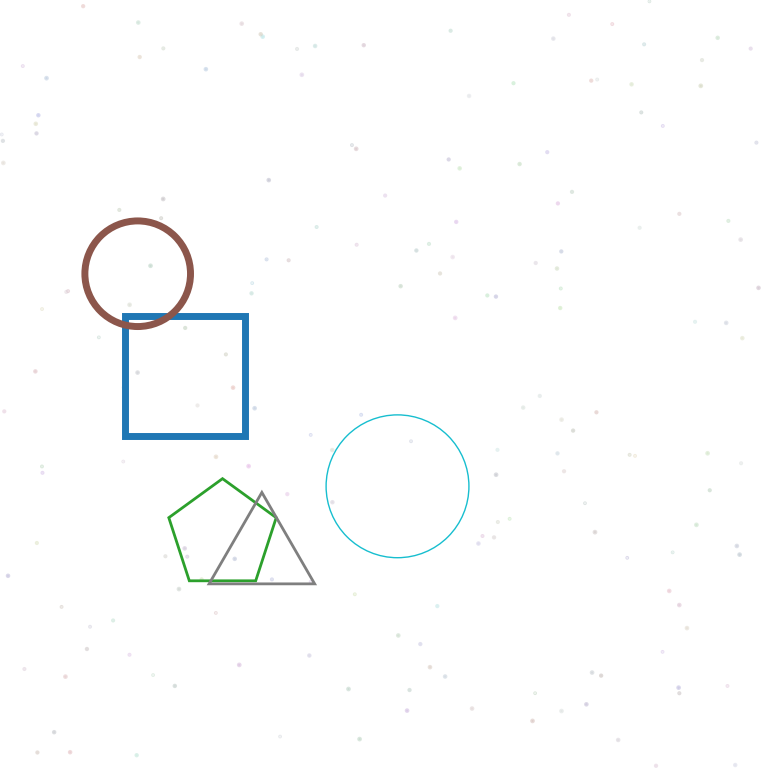[{"shape": "square", "thickness": 2.5, "radius": 0.39, "center": [0.241, 0.512]}, {"shape": "pentagon", "thickness": 1, "radius": 0.37, "center": [0.289, 0.305]}, {"shape": "circle", "thickness": 2.5, "radius": 0.34, "center": [0.179, 0.645]}, {"shape": "triangle", "thickness": 1, "radius": 0.4, "center": [0.34, 0.281]}, {"shape": "circle", "thickness": 0.5, "radius": 0.46, "center": [0.516, 0.368]}]